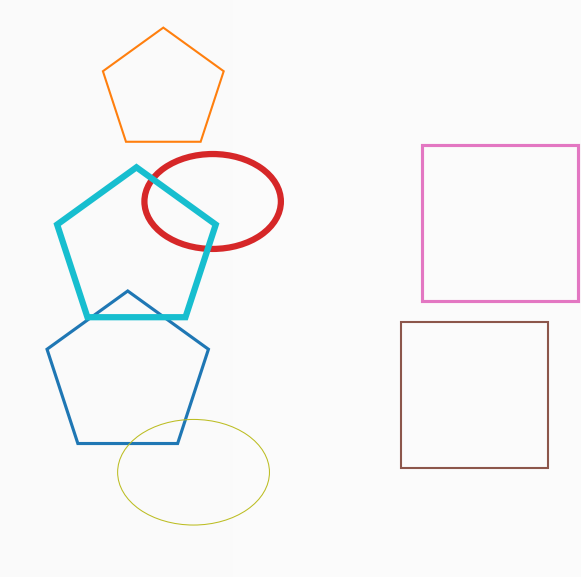[{"shape": "pentagon", "thickness": 1.5, "radius": 0.73, "center": [0.22, 0.349]}, {"shape": "pentagon", "thickness": 1, "radius": 0.55, "center": [0.281, 0.842]}, {"shape": "oval", "thickness": 3, "radius": 0.59, "center": [0.366, 0.65]}, {"shape": "square", "thickness": 1, "radius": 0.63, "center": [0.816, 0.315]}, {"shape": "square", "thickness": 1.5, "radius": 0.67, "center": [0.861, 0.613]}, {"shape": "oval", "thickness": 0.5, "radius": 0.65, "center": [0.333, 0.181]}, {"shape": "pentagon", "thickness": 3, "radius": 0.72, "center": [0.235, 0.566]}]